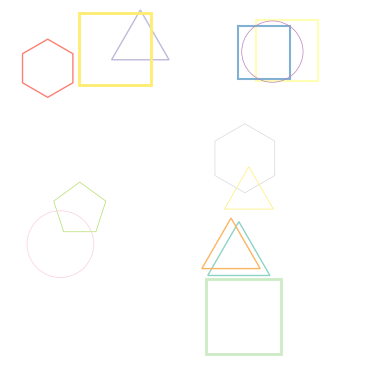[{"shape": "triangle", "thickness": 1, "radius": 0.47, "center": [0.62, 0.331]}, {"shape": "square", "thickness": 1.5, "radius": 0.4, "center": [0.746, 0.869]}, {"shape": "triangle", "thickness": 1, "radius": 0.43, "center": [0.364, 0.888]}, {"shape": "hexagon", "thickness": 1, "radius": 0.38, "center": [0.124, 0.823]}, {"shape": "square", "thickness": 1.5, "radius": 0.34, "center": [0.686, 0.863]}, {"shape": "triangle", "thickness": 1, "radius": 0.44, "center": [0.6, 0.346]}, {"shape": "pentagon", "thickness": 0.5, "radius": 0.36, "center": [0.207, 0.456]}, {"shape": "circle", "thickness": 0.5, "radius": 0.43, "center": [0.157, 0.366]}, {"shape": "hexagon", "thickness": 0.5, "radius": 0.45, "center": [0.636, 0.589]}, {"shape": "circle", "thickness": 0.5, "radius": 0.4, "center": [0.708, 0.866]}, {"shape": "square", "thickness": 2, "radius": 0.49, "center": [0.632, 0.178]}, {"shape": "triangle", "thickness": 0.5, "radius": 0.37, "center": [0.646, 0.494]}, {"shape": "square", "thickness": 2, "radius": 0.47, "center": [0.3, 0.873]}]